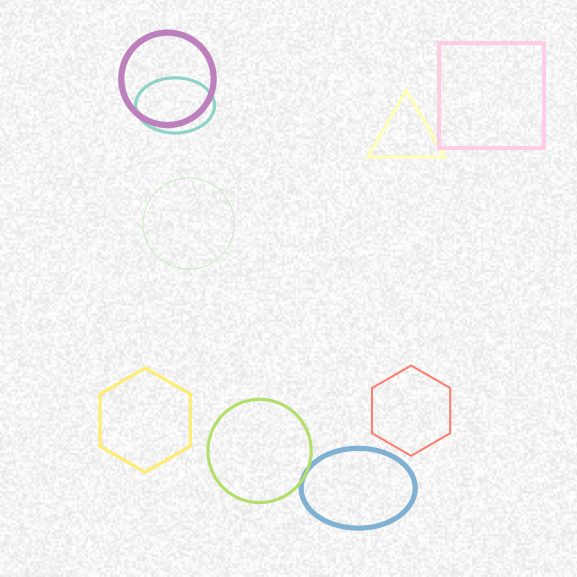[{"shape": "oval", "thickness": 1.5, "radius": 0.34, "center": [0.303, 0.817]}, {"shape": "triangle", "thickness": 1.5, "radius": 0.39, "center": [0.704, 0.766]}, {"shape": "hexagon", "thickness": 1, "radius": 0.39, "center": [0.712, 0.288]}, {"shape": "oval", "thickness": 2.5, "radius": 0.49, "center": [0.62, 0.154]}, {"shape": "circle", "thickness": 1.5, "radius": 0.45, "center": [0.449, 0.218]}, {"shape": "square", "thickness": 2, "radius": 0.45, "center": [0.851, 0.833]}, {"shape": "circle", "thickness": 3, "radius": 0.4, "center": [0.29, 0.863]}, {"shape": "circle", "thickness": 0.5, "radius": 0.4, "center": [0.327, 0.612]}, {"shape": "hexagon", "thickness": 1.5, "radius": 0.45, "center": [0.251, 0.272]}]